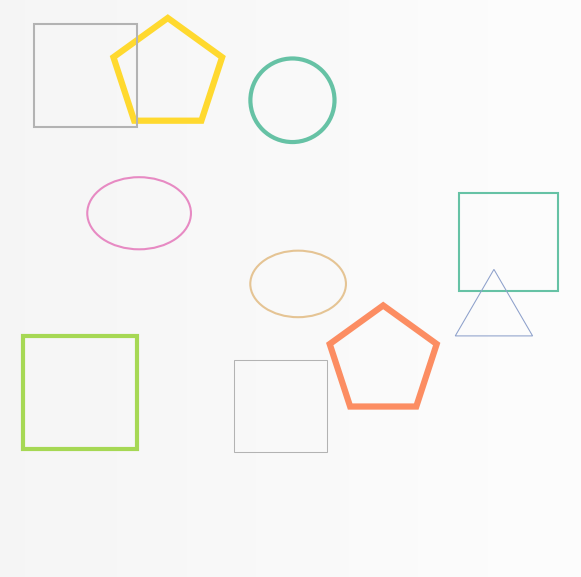[{"shape": "circle", "thickness": 2, "radius": 0.36, "center": [0.503, 0.826]}, {"shape": "square", "thickness": 1, "radius": 0.43, "center": [0.874, 0.58]}, {"shape": "pentagon", "thickness": 3, "radius": 0.48, "center": [0.659, 0.373]}, {"shape": "triangle", "thickness": 0.5, "radius": 0.38, "center": [0.85, 0.456]}, {"shape": "oval", "thickness": 1, "radius": 0.45, "center": [0.239, 0.63]}, {"shape": "square", "thickness": 2, "radius": 0.49, "center": [0.137, 0.32]}, {"shape": "pentagon", "thickness": 3, "radius": 0.49, "center": [0.289, 0.87]}, {"shape": "oval", "thickness": 1, "radius": 0.41, "center": [0.513, 0.507]}, {"shape": "square", "thickness": 0.5, "radius": 0.4, "center": [0.483, 0.296]}, {"shape": "square", "thickness": 1, "radius": 0.45, "center": [0.147, 0.869]}]